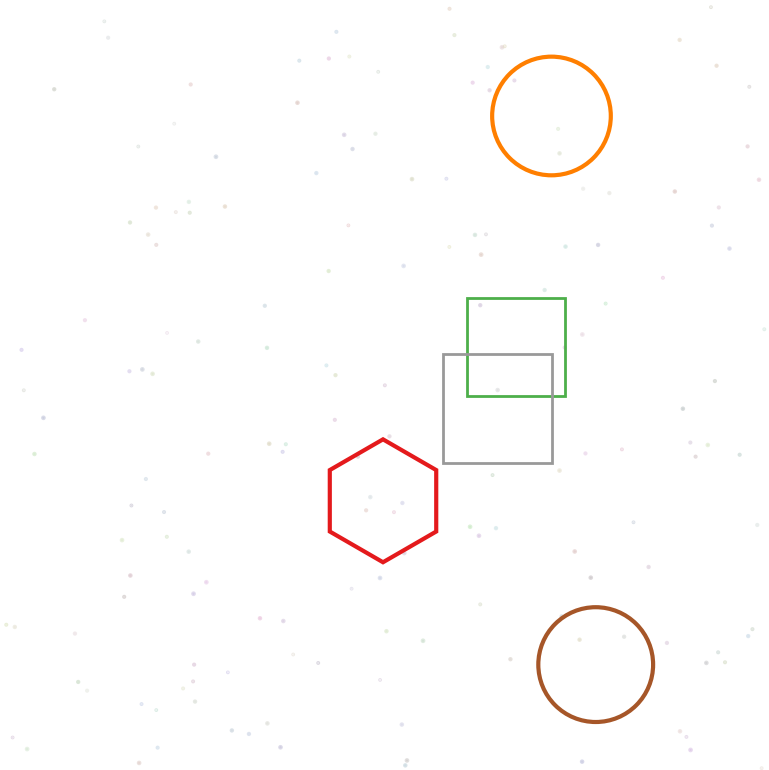[{"shape": "hexagon", "thickness": 1.5, "radius": 0.4, "center": [0.497, 0.35]}, {"shape": "square", "thickness": 1, "radius": 0.32, "center": [0.67, 0.549]}, {"shape": "circle", "thickness": 1.5, "radius": 0.39, "center": [0.716, 0.849]}, {"shape": "circle", "thickness": 1.5, "radius": 0.37, "center": [0.774, 0.137]}, {"shape": "square", "thickness": 1, "radius": 0.35, "center": [0.646, 0.469]}]